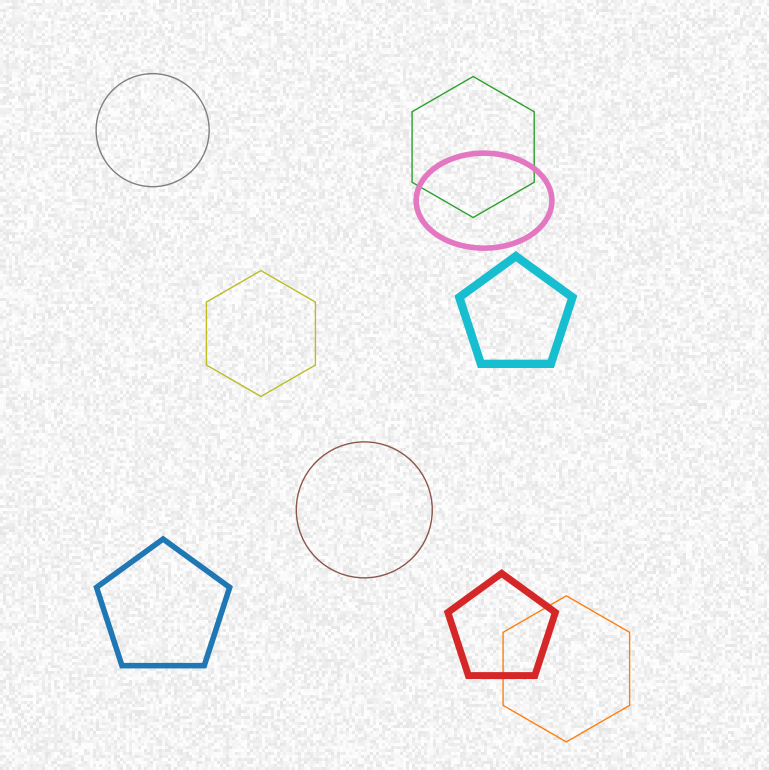[{"shape": "pentagon", "thickness": 2, "radius": 0.45, "center": [0.212, 0.209]}, {"shape": "hexagon", "thickness": 0.5, "radius": 0.47, "center": [0.736, 0.131]}, {"shape": "hexagon", "thickness": 0.5, "radius": 0.46, "center": [0.614, 0.809]}, {"shape": "pentagon", "thickness": 2.5, "radius": 0.37, "center": [0.651, 0.182]}, {"shape": "circle", "thickness": 0.5, "radius": 0.44, "center": [0.473, 0.338]}, {"shape": "oval", "thickness": 2, "radius": 0.44, "center": [0.629, 0.739]}, {"shape": "circle", "thickness": 0.5, "radius": 0.37, "center": [0.198, 0.831]}, {"shape": "hexagon", "thickness": 0.5, "radius": 0.41, "center": [0.339, 0.567]}, {"shape": "pentagon", "thickness": 3, "radius": 0.39, "center": [0.67, 0.59]}]